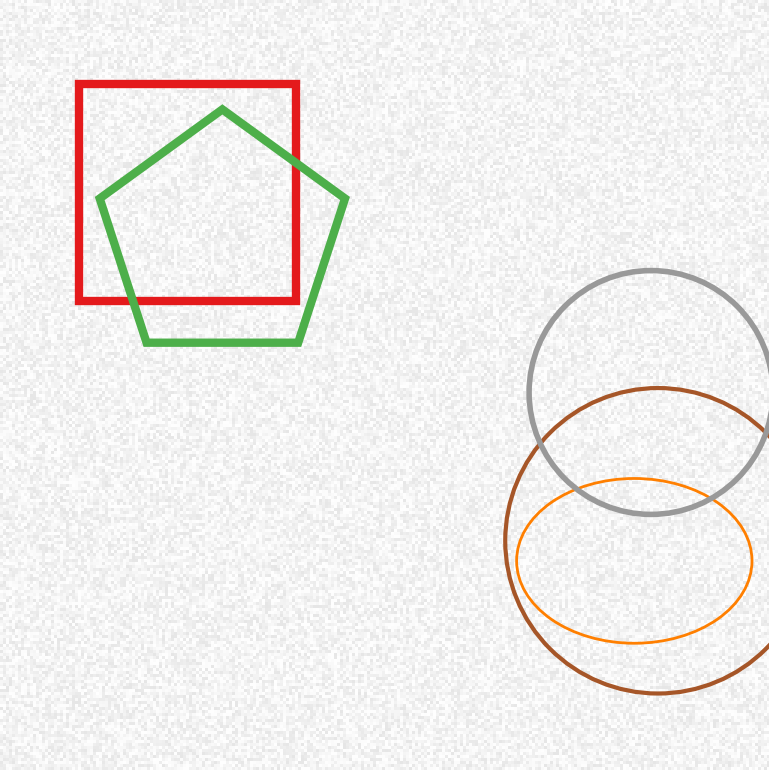[{"shape": "square", "thickness": 3, "radius": 0.7, "center": [0.244, 0.75]}, {"shape": "pentagon", "thickness": 3, "radius": 0.84, "center": [0.289, 0.69]}, {"shape": "oval", "thickness": 1, "radius": 0.76, "center": [0.824, 0.272]}, {"shape": "circle", "thickness": 1.5, "radius": 0.99, "center": [0.855, 0.298]}, {"shape": "circle", "thickness": 2, "radius": 0.79, "center": [0.845, 0.49]}]